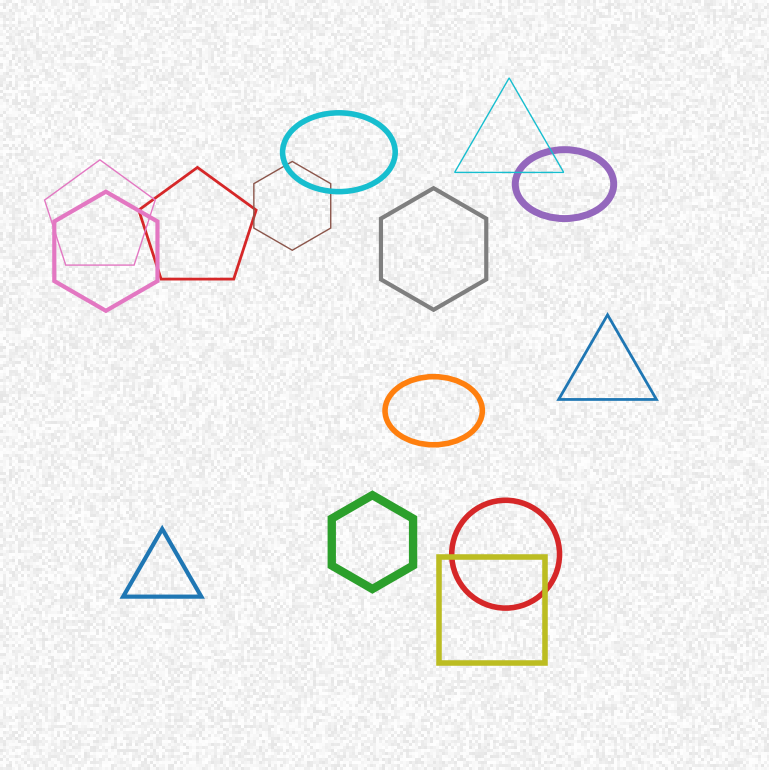[{"shape": "triangle", "thickness": 1, "radius": 0.37, "center": [0.789, 0.518]}, {"shape": "triangle", "thickness": 1.5, "radius": 0.29, "center": [0.211, 0.254]}, {"shape": "oval", "thickness": 2, "radius": 0.32, "center": [0.563, 0.467]}, {"shape": "hexagon", "thickness": 3, "radius": 0.3, "center": [0.484, 0.296]}, {"shape": "circle", "thickness": 2, "radius": 0.35, "center": [0.657, 0.28]}, {"shape": "pentagon", "thickness": 1, "radius": 0.4, "center": [0.256, 0.702]}, {"shape": "oval", "thickness": 2.5, "radius": 0.32, "center": [0.733, 0.761]}, {"shape": "hexagon", "thickness": 0.5, "radius": 0.29, "center": [0.38, 0.733]}, {"shape": "hexagon", "thickness": 1.5, "radius": 0.39, "center": [0.138, 0.674]}, {"shape": "pentagon", "thickness": 0.5, "radius": 0.38, "center": [0.13, 0.717]}, {"shape": "hexagon", "thickness": 1.5, "radius": 0.39, "center": [0.563, 0.677]}, {"shape": "square", "thickness": 2, "radius": 0.34, "center": [0.639, 0.208]}, {"shape": "oval", "thickness": 2, "radius": 0.37, "center": [0.44, 0.802]}, {"shape": "triangle", "thickness": 0.5, "radius": 0.41, "center": [0.661, 0.817]}]